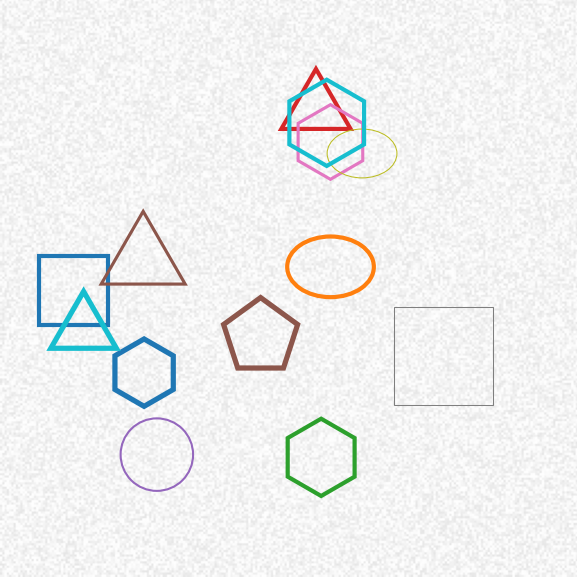[{"shape": "hexagon", "thickness": 2.5, "radius": 0.29, "center": [0.25, 0.354]}, {"shape": "square", "thickness": 2, "radius": 0.3, "center": [0.128, 0.496]}, {"shape": "oval", "thickness": 2, "radius": 0.38, "center": [0.572, 0.537]}, {"shape": "hexagon", "thickness": 2, "radius": 0.33, "center": [0.556, 0.207]}, {"shape": "triangle", "thickness": 2, "radius": 0.35, "center": [0.547, 0.811]}, {"shape": "circle", "thickness": 1, "radius": 0.31, "center": [0.272, 0.212]}, {"shape": "triangle", "thickness": 1.5, "radius": 0.42, "center": [0.248, 0.549]}, {"shape": "pentagon", "thickness": 2.5, "radius": 0.34, "center": [0.451, 0.416]}, {"shape": "hexagon", "thickness": 1.5, "radius": 0.32, "center": [0.572, 0.753]}, {"shape": "square", "thickness": 0.5, "radius": 0.43, "center": [0.768, 0.383]}, {"shape": "oval", "thickness": 0.5, "radius": 0.3, "center": [0.627, 0.733]}, {"shape": "triangle", "thickness": 2.5, "radius": 0.33, "center": [0.145, 0.429]}, {"shape": "hexagon", "thickness": 2, "radius": 0.37, "center": [0.566, 0.786]}]